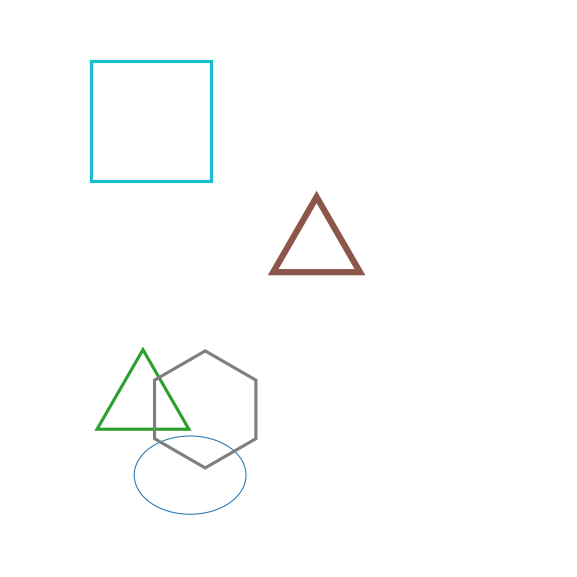[{"shape": "oval", "thickness": 0.5, "radius": 0.48, "center": [0.329, 0.176]}, {"shape": "triangle", "thickness": 1.5, "radius": 0.46, "center": [0.248, 0.302]}, {"shape": "triangle", "thickness": 3, "radius": 0.43, "center": [0.548, 0.571]}, {"shape": "hexagon", "thickness": 1.5, "radius": 0.51, "center": [0.355, 0.29]}, {"shape": "square", "thickness": 1.5, "radius": 0.52, "center": [0.262, 0.79]}]